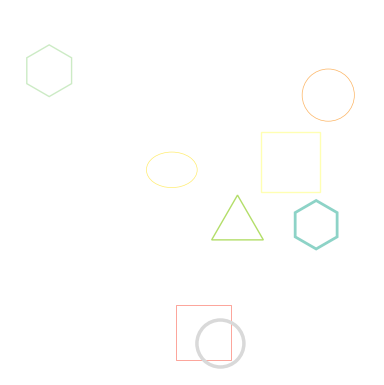[{"shape": "hexagon", "thickness": 2, "radius": 0.31, "center": [0.821, 0.416]}, {"shape": "square", "thickness": 1, "radius": 0.39, "center": [0.755, 0.579]}, {"shape": "square", "thickness": 0.5, "radius": 0.36, "center": [0.528, 0.135]}, {"shape": "circle", "thickness": 0.5, "radius": 0.34, "center": [0.853, 0.753]}, {"shape": "triangle", "thickness": 1, "radius": 0.39, "center": [0.617, 0.416]}, {"shape": "circle", "thickness": 2.5, "radius": 0.31, "center": [0.572, 0.108]}, {"shape": "hexagon", "thickness": 1, "radius": 0.34, "center": [0.128, 0.816]}, {"shape": "oval", "thickness": 0.5, "radius": 0.33, "center": [0.446, 0.559]}]